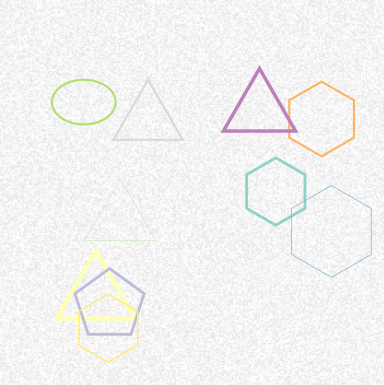[{"shape": "hexagon", "thickness": 2, "radius": 0.44, "center": [0.716, 0.503]}, {"shape": "triangle", "thickness": 3, "radius": 0.59, "center": [0.249, 0.231]}, {"shape": "pentagon", "thickness": 2, "radius": 0.47, "center": [0.285, 0.208]}, {"shape": "hexagon", "thickness": 0.5, "radius": 0.6, "center": [0.861, 0.399]}, {"shape": "hexagon", "thickness": 1.5, "radius": 0.49, "center": [0.835, 0.691]}, {"shape": "oval", "thickness": 1.5, "radius": 0.41, "center": [0.218, 0.735]}, {"shape": "triangle", "thickness": 1.5, "radius": 0.52, "center": [0.385, 0.689]}, {"shape": "triangle", "thickness": 2.5, "radius": 0.54, "center": [0.674, 0.714]}, {"shape": "triangle", "thickness": 0.5, "radius": 0.53, "center": [0.313, 0.429]}, {"shape": "hexagon", "thickness": 1, "radius": 0.44, "center": [0.281, 0.147]}]